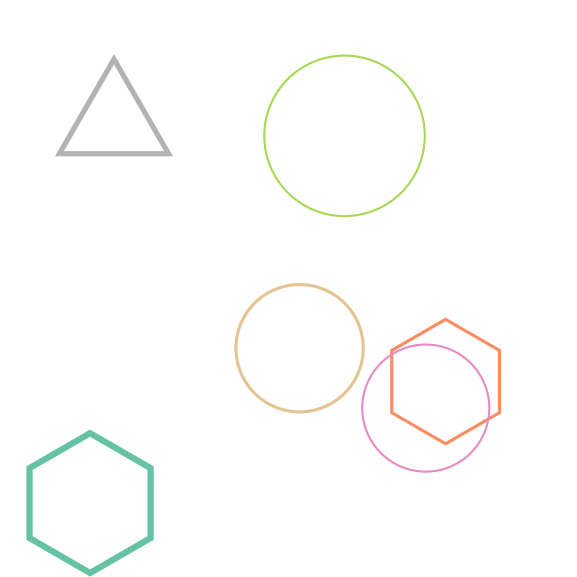[{"shape": "hexagon", "thickness": 3, "radius": 0.61, "center": [0.156, 0.128]}, {"shape": "hexagon", "thickness": 1.5, "radius": 0.54, "center": [0.772, 0.338]}, {"shape": "circle", "thickness": 1, "radius": 0.55, "center": [0.737, 0.292]}, {"shape": "circle", "thickness": 1, "radius": 0.7, "center": [0.597, 0.764]}, {"shape": "circle", "thickness": 1.5, "radius": 0.55, "center": [0.519, 0.396]}, {"shape": "triangle", "thickness": 2.5, "radius": 0.55, "center": [0.197, 0.788]}]